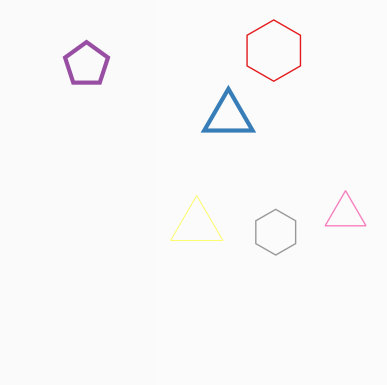[{"shape": "hexagon", "thickness": 1, "radius": 0.4, "center": [0.706, 0.869]}, {"shape": "triangle", "thickness": 3, "radius": 0.36, "center": [0.589, 0.697]}, {"shape": "pentagon", "thickness": 3, "radius": 0.29, "center": [0.223, 0.832]}, {"shape": "triangle", "thickness": 0.5, "radius": 0.39, "center": [0.508, 0.414]}, {"shape": "triangle", "thickness": 1, "radius": 0.3, "center": [0.892, 0.444]}, {"shape": "hexagon", "thickness": 1, "radius": 0.3, "center": [0.712, 0.397]}]